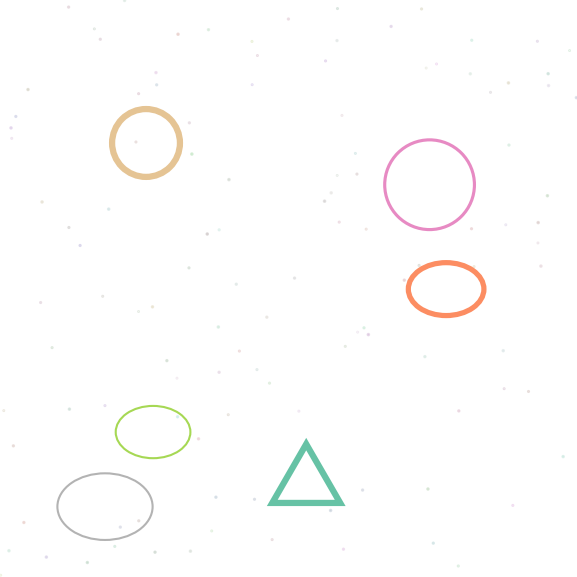[{"shape": "triangle", "thickness": 3, "radius": 0.34, "center": [0.53, 0.162]}, {"shape": "oval", "thickness": 2.5, "radius": 0.33, "center": [0.773, 0.499]}, {"shape": "circle", "thickness": 1.5, "radius": 0.39, "center": [0.744, 0.679]}, {"shape": "oval", "thickness": 1, "radius": 0.32, "center": [0.265, 0.251]}, {"shape": "circle", "thickness": 3, "radius": 0.29, "center": [0.253, 0.752]}, {"shape": "oval", "thickness": 1, "radius": 0.41, "center": [0.182, 0.122]}]